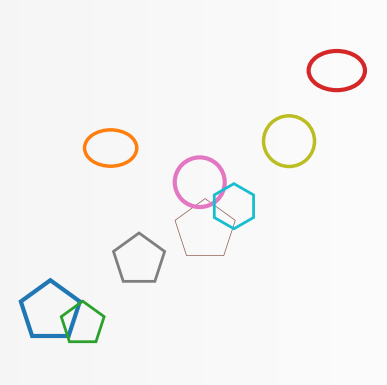[{"shape": "pentagon", "thickness": 3, "radius": 0.4, "center": [0.13, 0.192]}, {"shape": "oval", "thickness": 2.5, "radius": 0.34, "center": [0.286, 0.616]}, {"shape": "pentagon", "thickness": 2, "radius": 0.29, "center": [0.213, 0.16]}, {"shape": "oval", "thickness": 3, "radius": 0.36, "center": [0.869, 0.817]}, {"shape": "pentagon", "thickness": 0.5, "radius": 0.41, "center": [0.529, 0.402]}, {"shape": "circle", "thickness": 3, "radius": 0.32, "center": [0.515, 0.527]}, {"shape": "pentagon", "thickness": 2, "radius": 0.35, "center": [0.359, 0.325]}, {"shape": "circle", "thickness": 2.5, "radius": 0.33, "center": [0.746, 0.633]}, {"shape": "hexagon", "thickness": 2, "radius": 0.29, "center": [0.604, 0.464]}]